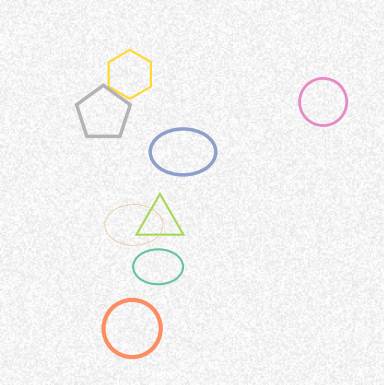[{"shape": "oval", "thickness": 1.5, "radius": 0.32, "center": [0.411, 0.307]}, {"shape": "circle", "thickness": 3, "radius": 0.37, "center": [0.343, 0.147]}, {"shape": "oval", "thickness": 2.5, "radius": 0.43, "center": [0.475, 0.605]}, {"shape": "circle", "thickness": 2, "radius": 0.31, "center": [0.839, 0.735]}, {"shape": "triangle", "thickness": 1.5, "radius": 0.35, "center": [0.415, 0.426]}, {"shape": "hexagon", "thickness": 1.5, "radius": 0.32, "center": [0.337, 0.807]}, {"shape": "oval", "thickness": 0.5, "radius": 0.38, "center": [0.348, 0.416]}, {"shape": "pentagon", "thickness": 2.5, "radius": 0.37, "center": [0.269, 0.705]}]